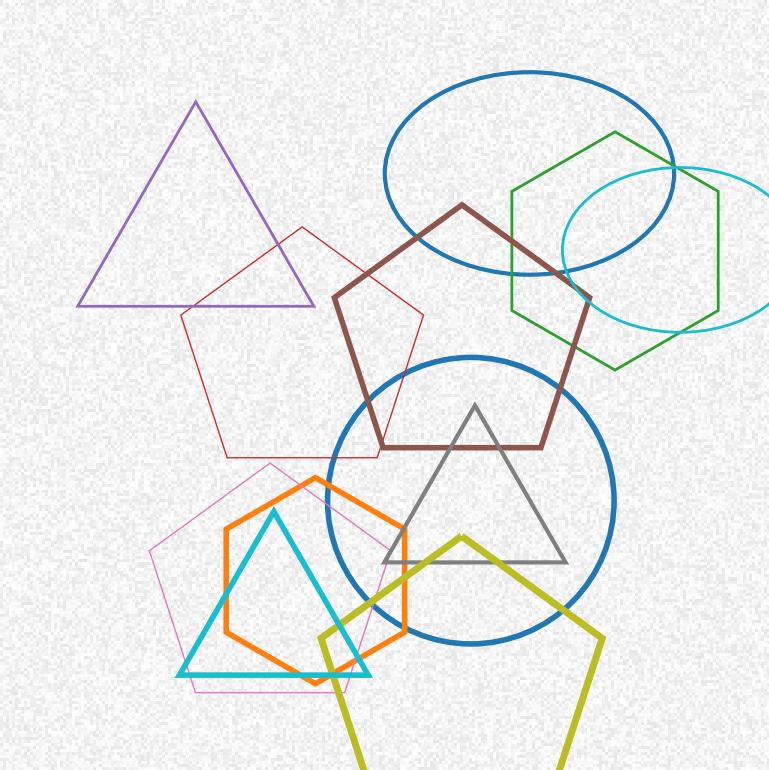[{"shape": "circle", "thickness": 2, "radius": 0.93, "center": [0.611, 0.35]}, {"shape": "oval", "thickness": 1.5, "radius": 0.94, "center": [0.688, 0.775]}, {"shape": "hexagon", "thickness": 2, "radius": 0.67, "center": [0.41, 0.246]}, {"shape": "hexagon", "thickness": 1, "radius": 0.77, "center": [0.799, 0.674]}, {"shape": "pentagon", "thickness": 0.5, "radius": 0.83, "center": [0.392, 0.54]}, {"shape": "triangle", "thickness": 1, "radius": 0.89, "center": [0.254, 0.691]}, {"shape": "pentagon", "thickness": 2, "radius": 0.87, "center": [0.6, 0.56]}, {"shape": "pentagon", "thickness": 0.5, "radius": 0.82, "center": [0.351, 0.234]}, {"shape": "triangle", "thickness": 1.5, "radius": 0.68, "center": [0.617, 0.338]}, {"shape": "pentagon", "thickness": 2.5, "radius": 0.96, "center": [0.6, 0.112]}, {"shape": "oval", "thickness": 1, "radius": 0.76, "center": [0.883, 0.675]}, {"shape": "triangle", "thickness": 2, "radius": 0.71, "center": [0.356, 0.194]}]